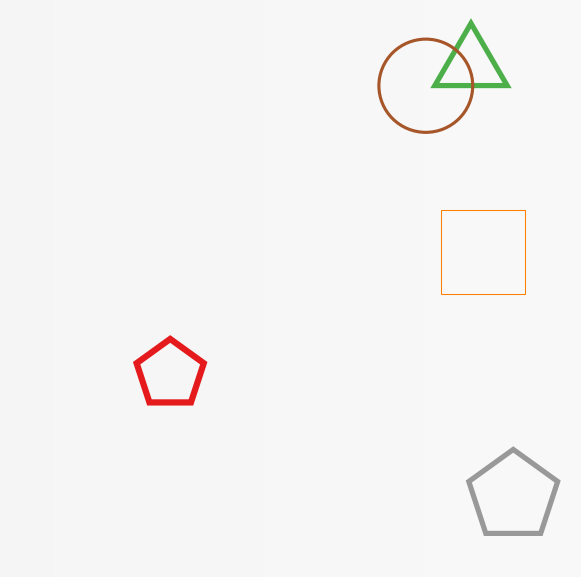[{"shape": "pentagon", "thickness": 3, "radius": 0.3, "center": [0.293, 0.351]}, {"shape": "triangle", "thickness": 2.5, "radius": 0.36, "center": [0.81, 0.887]}, {"shape": "square", "thickness": 0.5, "radius": 0.36, "center": [0.831, 0.563]}, {"shape": "circle", "thickness": 1.5, "radius": 0.4, "center": [0.733, 0.851]}, {"shape": "pentagon", "thickness": 2.5, "radius": 0.4, "center": [0.883, 0.14]}]